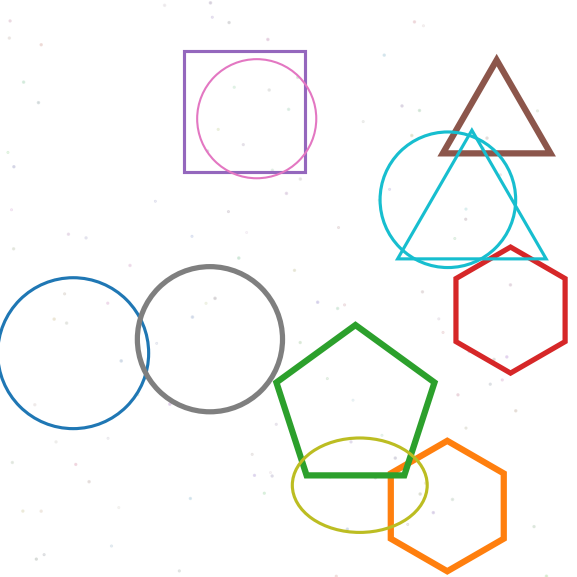[{"shape": "circle", "thickness": 1.5, "radius": 0.65, "center": [0.127, 0.388]}, {"shape": "hexagon", "thickness": 3, "radius": 0.56, "center": [0.775, 0.123]}, {"shape": "pentagon", "thickness": 3, "radius": 0.72, "center": [0.616, 0.292]}, {"shape": "hexagon", "thickness": 2.5, "radius": 0.55, "center": [0.884, 0.462]}, {"shape": "square", "thickness": 1.5, "radius": 0.52, "center": [0.424, 0.806]}, {"shape": "triangle", "thickness": 3, "radius": 0.54, "center": [0.86, 0.787]}, {"shape": "circle", "thickness": 1, "radius": 0.52, "center": [0.445, 0.794]}, {"shape": "circle", "thickness": 2.5, "radius": 0.63, "center": [0.364, 0.412]}, {"shape": "oval", "thickness": 1.5, "radius": 0.58, "center": [0.623, 0.159]}, {"shape": "triangle", "thickness": 1.5, "radius": 0.74, "center": [0.817, 0.625]}, {"shape": "circle", "thickness": 1.5, "radius": 0.59, "center": [0.776, 0.653]}]